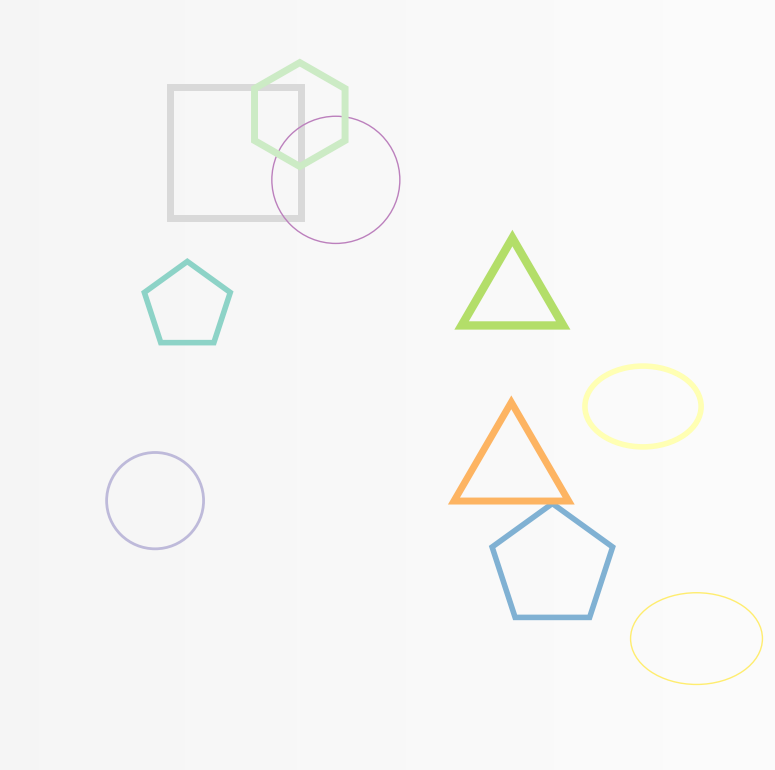[{"shape": "pentagon", "thickness": 2, "radius": 0.29, "center": [0.242, 0.602]}, {"shape": "oval", "thickness": 2, "radius": 0.37, "center": [0.83, 0.472]}, {"shape": "circle", "thickness": 1, "radius": 0.31, "center": [0.2, 0.35]}, {"shape": "pentagon", "thickness": 2, "radius": 0.41, "center": [0.713, 0.264]}, {"shape": "triangle", "thickness": 2.5, "radius": 0.43, "center": [0.66, 0.392]}, {"shape": "triangle", "thickness": 3, "radius": 0.38, "center": [0.661, 0.615]}, {"shape": "square", "thickness": 2.5, "radius": 0.42, "center": [0.304, 0.802]}, {"shape": "circle", "thickness": 0.5, "radius": 0.41, "center": [0.433, 0.766]}, {"shape": "hexagon", "thickness": 2.5, "radius": 0.34, "center": [0.387, 0.851]}, {"shape": "oval", "thickness": 0.5, "radius": 0.43, "center": [0.899, 0.171]}]